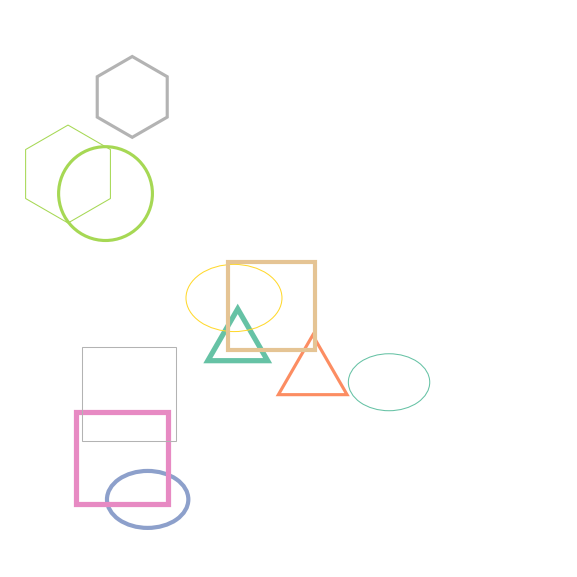[{"shape": "oval", "thickness": 0.5, "radius": 0.35, "center": [0.674, 0.337]}, {"shape": "triangle", "thickness": 2.5, "radius": 0.3, "center": [0.412, 0.404]}, {"shape": "triangle", "thickness": 1.5, "radius": 0.34, "center": [0.541, 0.35]}, {"shape": "oval", "thickness": 2, "radius": 0.35, "center": [0.256, 0.134]}, {"shape": "square", "thickness": 2.5, "radius": 0.4, "center": [0.212, 0.207]}, {"shape": "hexagon", "thickness": 0.5, "radius": 0.42, "center": [0.118, 0.698]}, {"shape": "circle", "thickness": 1.5, "radius": 0.41, "center": [0.183, 0.664]}, {"shape": "oval", "thickness": 0.5, "radius": 0.42, "center": [0.405, 0.483]}, {"shape": "square", "thickness": 2, "radius": 0.38, "center": [0.47, 0.469]}, {"shape": "square", "thickness": 0.5, "radius": 0.41, "center": [0.224, 0.317]}, {"shape": "hexagon", "thickness": 1.5, "radius": 0.35, "center": [0.229, 0.831]}]